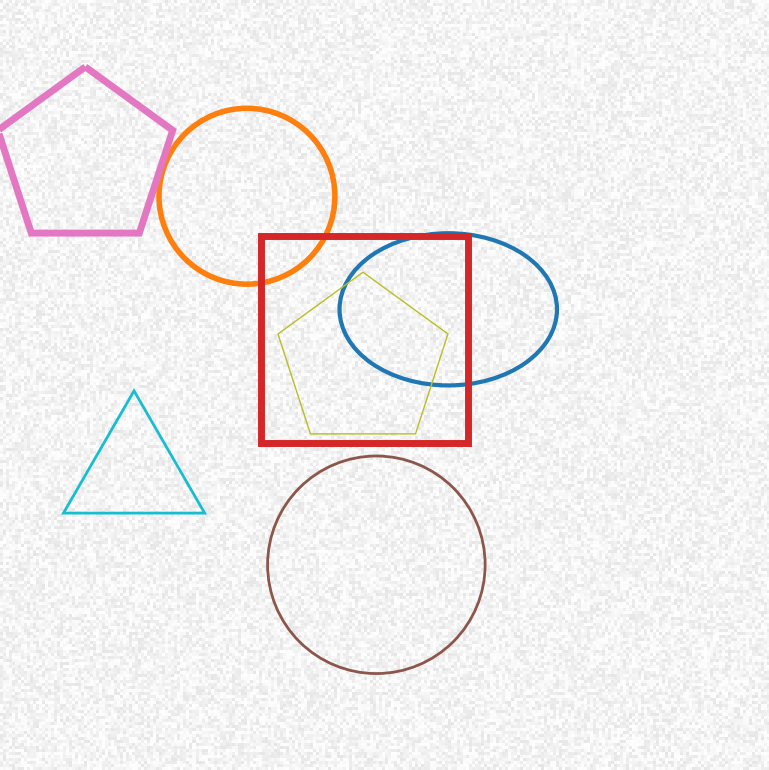[{"shape": "oval", "thickness": 1.5, "radius": 0.71, "center": [0.582, 0.598]}, {"shape": "circle", "thickness": 2, "radius": 0.57, "center": [0.321, 0.745]}, {"shape": "square", "thickness": 2.5, "radius": 0.67, "center": [0.474, 0.559]}, {"shape": "circle", "thickness": 1, "radius": 0.71, "center": [0.489, 0.267]}, {"shape": "pentagon", "thickness": 2.5, "radius": 0.6, "center": [0.111, 0.794]}, {"shape": "pentagon", "thickness": 0.5, "radius": 0.58, "center": [0.471, 0.53]}, {"shape": "triangle", "thickness": 1, "radius": 0.53, "center": [0.174, 0.387]}]